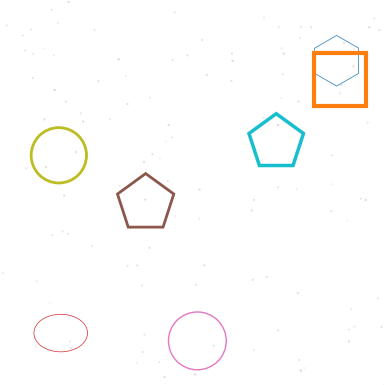[{"shape": "hexagon", "thickness": 0.5, "radius": 0.33, "center": [0.874, 0.842]}, {"shape": "square", "thickness": 3, "radius": 0.34, "center": [0.884, 0.794]}, {"shape": "oval", "thickness": 0.5, "radius": 0.35, "center": [0.158, 0.135]}, {"shape": "pentagon", "thickness": 2, "radius": 0.38, "center": [0.378, 0.472]}, {"shape": "circle", "thickness": 1, "radius": 0.38, "center": [0.513, 0.115]}, {"shape": "circle", "thickness": 2, "radius": 0.36, "center": [0.153, 0.597]}, {"shape": "pentagon", "thickness": 2.5, "radius": 0.37, "center": [0.717, 0.63]}]